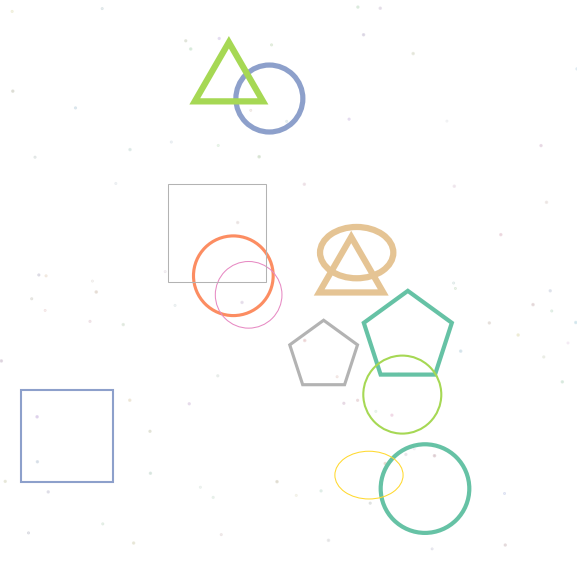[{"shape": "circle", "thickness": 2, "radius": 0.38, "center": [0.736, 0.153]}, {"shape": "pentagon", "thickness": 2, "radius": 0.4, "center": [0.706, 0.415]}, {"shape": "circle", "thickness": 1.5, "radius": 0.34, "center": [0.404, 0.522]}, {"shape": "square", "thickness": 1, "radius": 0.4, "center": [0.117, 0.245]}, {"shape": "circle", "thickness": 2.5, "radius": 0.29, "center": [0.466, 0.829]}, {"shape": "circle", "thickness": 0.5, "radius": 0.29, "center": [0.431, 0.489]}, {"shape": "triangle", "thickness": 3, "radius": 0.34, "center": [0.396, 0.858]}, {"shape": "circle", "thickness": 1, "radius": 0.34, "center": [0.697, 0.316]}, {"shape": "oval", "thickness": 0.5, "radius": 0.3, "center": [0.639, 0.176]}, {"shape": "oval", "thickness": 3, "radius": 0.32, "center": [0.618, 0.562]}, {"shape": "triangle", "thickness": 3, "radius": 0.32, "center": [0.608, 0.525]}, {"shape": "square", "thickness": 0.5, "radius": 0.42, "center": [0.376, 0.596]}, {"shape": "pentagon", "thickness": 1.5, "radius": 0.31, "center": [0.56, 0.383]}]